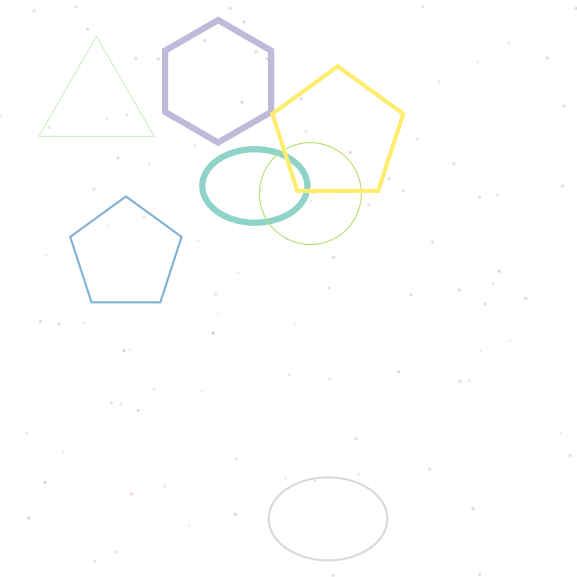[{"shape": "oval", "thickness": 3, "radius": 0.45, "center": [0.441, 0.677]}, {"shape": "hexagon", "thickness": 3, "radius": 0.53, "center": [0.378, 0.858]}, {"shape": "pentagon", "thickness": 1, "radius": 0.51, "center": [0.218, 0.558]}, {"shape": "circle", "thickness": 0.5, "radius": 0.44, "center": [0.537, 0.664]}, {"shape": "oval", "thickness": 1, "radius": 0.51, "center": [0.568, 0.101]}, {"shape": "triangle", "thickness": 0.5, "radius": 0.58, "center": [0.167, 0.821]}, {"shape": "pentagon", "thickness": 2, "radius": 0.6, "center": [0.585, 0.765]}]